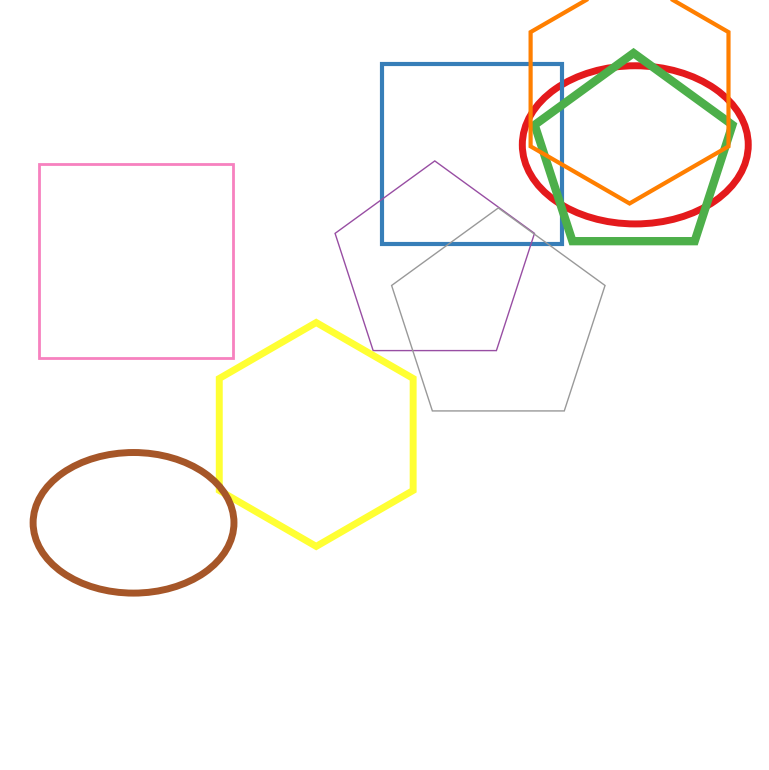[{"shape": "oval", "thickness": 2.5, "radius": 0.73, "center": [0.825, 0.812]}, {"shape": "square", "thickness": 1.5, "radius": 0.58, "center": [0.613, 0.8]}, {"shape": "pentagon", "thickness": 3, "radius": 0.68, "center": [0.823, 0.796]}, {"shape": "pentagon", "thickness": 0.5, "radius": 0.68, "center": [0.565, 0.655]}, {"shape": "hexagon", "thickness": 1.5, "radius": 0.74, "center": [0.818, 0.884]}, {"shape": "hexagon", "thickness": 2.5, "radius": 0.73, "center": [0.411, 0.436]}, {"shape": "oval", "thickness": 2.5, "radius": 0.65, "center": [0.173, 0.321]}, {"shape": "square", "thickness": 1, "radius": 0.63, "center": [0.177, 0.661]}, {"shape": "pentagon", "thickness": 0.5, "radius": 0.73, "center": [0.647, 0.584]}]